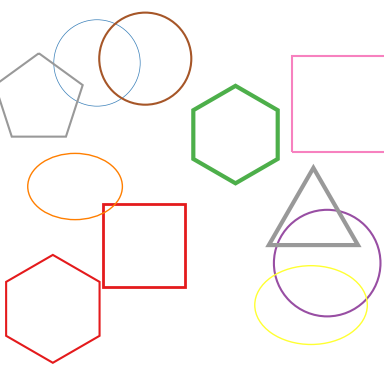[{"shape": "square", "thickness": 2, "radius": 0.53, "center": [0.374, 0.362]}, {"shape": "hexagon", "thickness": 1.5, "radius": 0.7, "center": [0.137, 0.198]}, {"shape": "circle", "thickness": 0.5, "radius": 0.56, "center": [0.252, 0.836]}, {"shape": "hexagon", "thickness": 3, "radius": 0.63, "center": [0.612, 0.65]}, {"shape": "circle", "thickness": 1.5, "radius": 0.69, "center": [0.85, 0.317]}, {"shape": "oval", "thickness": 1, "radius": 0.61, "center": [0.195, 0.516]}, {"shape": "oval", "thickness": 1, "radius": 0.73, "center": [0.808, 0.208]}, {"shape": "circle", "thickness": 1.5, "radius": 0.6, "center": [0.377, 0.848]}, {"shape": "square", "thickness": 1.5, "radius": 0.63, "center": [0.884, 0.73]}, {"shape": "pentagon", "thickness": 1.5, "radius": 0.6, "center": [0.101, 0.742]}, {"shape": "triangle", "thickness": 3, "radius": 0.67, "center": [0.814, 0.43]}]